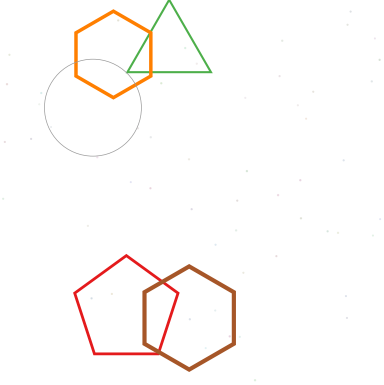[{"shape": "pentagon", "thickness": 2, "radius": 0.71, "center": [0.328, 0.195]}, {"shape": "triangle", "thickness": 1.5, "radius": 0.63, "center": [0.439, 0.875]}, {"shape": "hexagon", "thickness": 2.5, "radius": 0.56, "center": [0.295, 0.859]}, {"shape": "hexagon", "thickness": 3, "radius": 0.67, "center": [0.491, 0.174]}, {"shape": "circle", "thickness": 0.5, "radius": 0.63, "center": [0.241, 0.72]}]